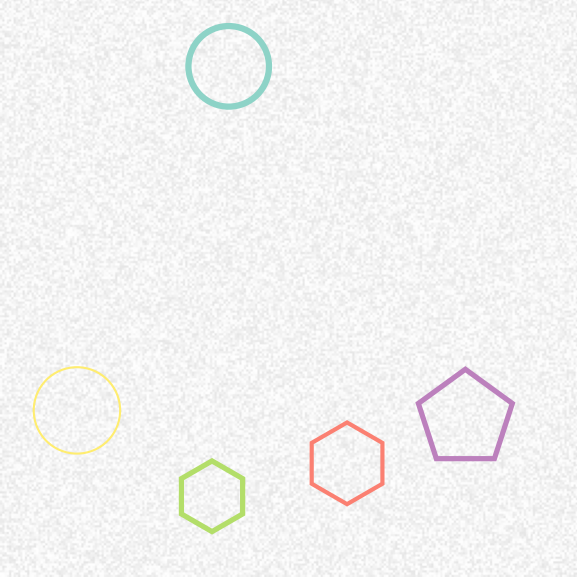[{"shape": "circle", "thickness": 3, "radius": 0.35, "center": [0.396, 0.884]}, {"shape": "hexagon", "thickness": 2, "radius": 0.35, "center": [0.601, 0.197]}, {"shape": "hexagon", "thickness": 2.5, "radius": 0.31, "center": [0.367, 0.14]}, {"shape": "pentagon", "thickness": 2.5, "radius": 0.43, "center": [0.806, 0.274]}, {"shape": "circle", "thickness": 1, "radius": 0.37, "center": [0.133, 0.288]}]